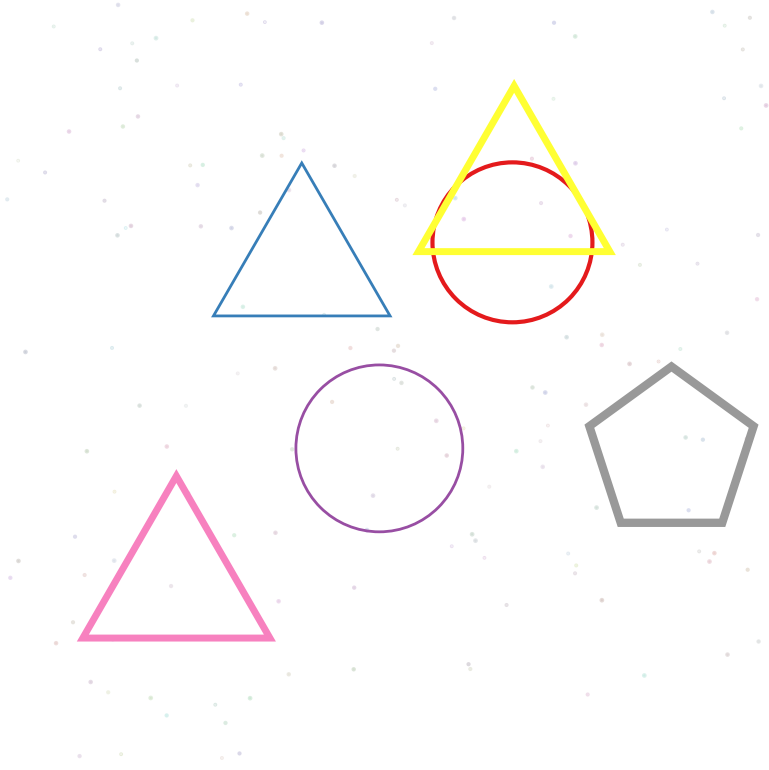[{"shape": "circle", "thickness": 1.5, "radius": 0.52, "center": [0.666, 0.685]}, {"shape": "triangle", "thickness": 1, "radius": 0.66, "center": [0.392, 0.656]}, {"shape": "circle", "thickness": 1, "radius": 0.54, "center": [0.493, 0.418]}, {"shape": "triangle", "thickness": 2.5, "radius": 0.72, "center": [0.668, 0.745]}, {"shape": "triangle", "thickness": 2.5, "radius": 0.7, "center": [0.229, 0.241]}, {"shape": "pentagon", "thickness": 3, "radius": 0.56, "center": [0.872, 0.412]}]